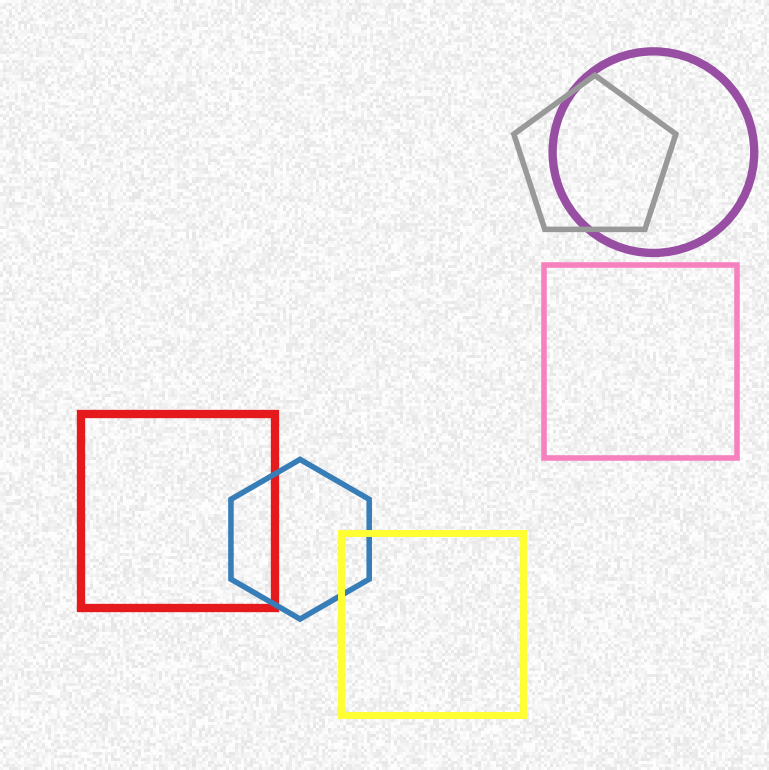[{"shape": "square", "thickness": 3, "radius": 0.63, "center": [0.231, 0.336]}, {"shape": "hexagon", "thickness": 2, "radius": 0.52, "center": [0.39, 0.3]}, {"shape": "circle", "thickness": 3, "radius": 0.65, "center": [0.849, 0.802]}, {"shape": "square", "thickness": 2.5, "radius": 0.59, "center": [0.561, 0.19]}, {"shape": "square", "thickness": 2, "radius": 0.63, "center": [0.832, 0.531]}, {"shape": "pentagon", "thickness": 2, "radius": 0.55, "center": [0.773, 0.792]}]